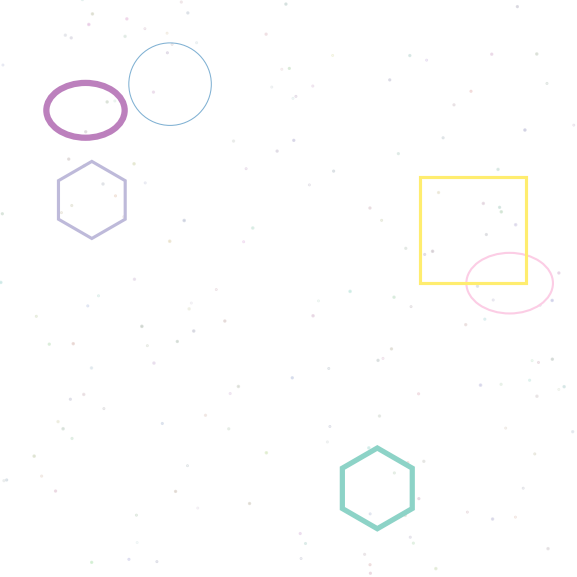[{"shape": "hexagon", "thickness": 2.5, "radius": 0.35, "center": [0.653, 0.153]}, {"shape": "hexagon", "thickness": 1.5, "radius": 0.33, "center": [0.159, 0.653]}, {"shape": "circle", "thickness": 0.5, "radius": 0.36, "center": [0.294, 0.853]}, {"shape": "oval", "thickness": 1, "radius": 0.37, "center": [0.883, 0.509]}, {"shape": "oval", "thickness": 3, "radius": 0.34, "center": [0.148, 0.808]}, {"shape": "square", "thickness": 1.5, "radius": 0.46, "center": [0.819, 0.6]}]